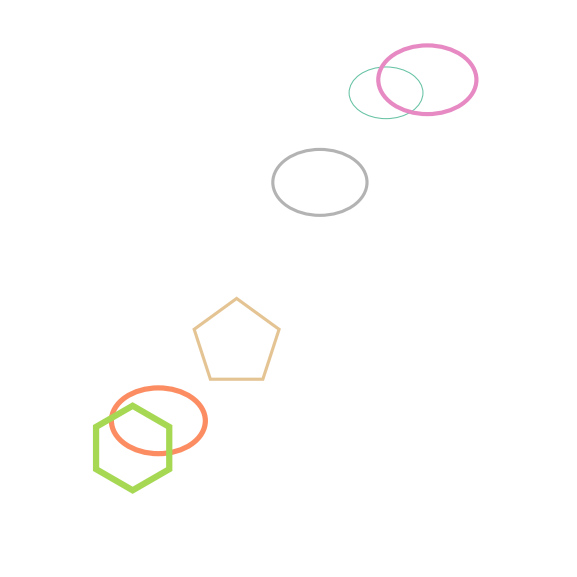[{"shape": "oval", "thickness": 0.5, "radius": 0.32, "center": [0.668, 0.838]}, {"shape": "oval", "thickness": 2.5, "radius": 0.41, "center": [0.274, 0.271]}, {"shape": "oval", "thickness": 2, "radius": 0.42, "center": [0.74, 0.861]}, {"shape": "hexagon", "thickness": 3, "radius": 0.37, "center": [0.23, 0.223]}, {"shape": "pentagon", "thickness": 1.5, "radius": 0.39, "center": [0.41, 0.405]}, {"shape": "oval", "thickness": 1.5, "radius": 0.41, "center": [0.554, 0.683]}]